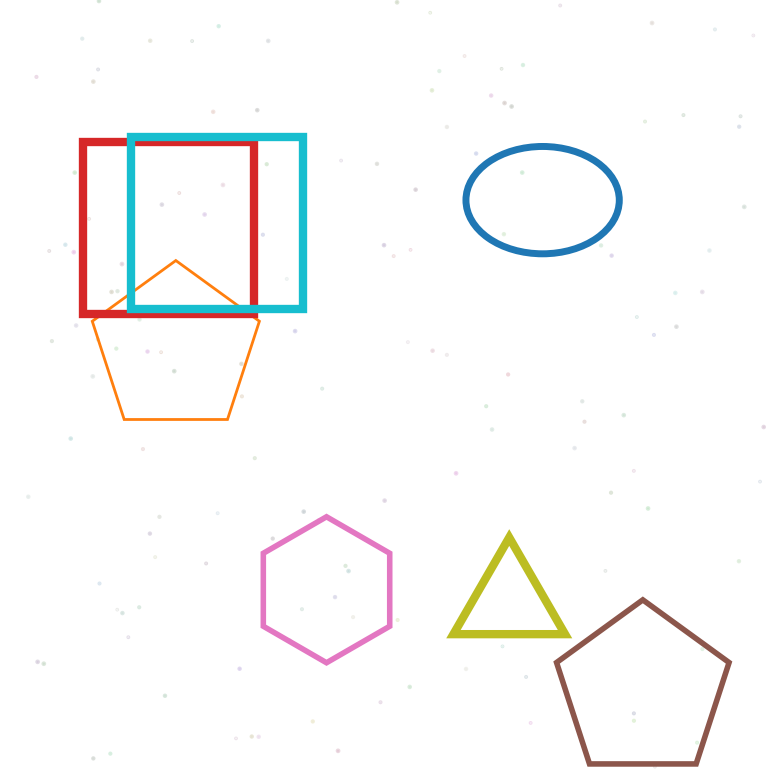[{"shape": "oval", "thickness": 2.5, "radius": 0.5, "center": [0.705, 0.74]}, {"shape": "pentagon", "thickness": 1, "radius": 0.57, "center": [0.228, 0.548]}, {"shape": "square", "thickness": 3, "radius": 0.56, "center": [0.219, 0.704]}, {"shape": "pentagon", "thickness": 2, "radius": 0.59, "center": [0.835, 0.103]}, {"shape": "hexagon", "thickness": 2, "radius": 0.47, "center": [0.424, 0.234]}, {"shape": "triangle", "thickness": 3, "radius": 0.42, "center": [0.661, 0.218]}, {"shape": "square", "thickness": 3, "radius": 0.56, "center": [0.282, 0.711]}]